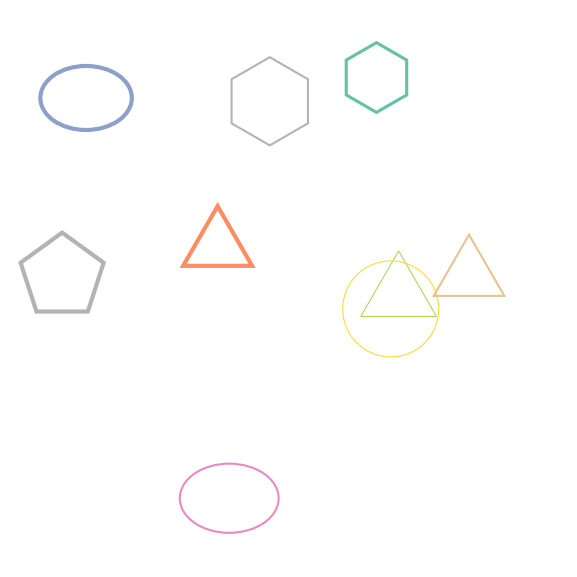[{"shape": "hexagon", "thickness": 1.5, "radius": 0.3, "center": [0.652, 0.865]}, {"shape": "triangle", "thickness": 2, "radius": 0.34, "center": [0.377, 0.573]}, {"shape": "oval", "thickness": 2, "radius": 0.4, "center": [0.149, 0.829]}, {"shape": "oval", "thickness": 1, "radius": 0.43, "center": [0.397, 0.136]}, {"shape": "triangle", "thickness": 0.5, "radius": 0.38, "center": [0.69, 0.489]}, {"shape": "circle", "thickness": 0.5, "radius": 0.42, "center": [0.677, 0.464]}, {"shape": "triangle", "thickness": 1, "radius": 0.35, "center": [0.812, 0.522]}, {"shape": "hexagon", "thickness": 1, "radius": 0.38, "center": [0.467, 0.824]}, {"shape": "pentagon", "thickness": 2, "radius": 0.38, "center": [0.108, 0.521]}]